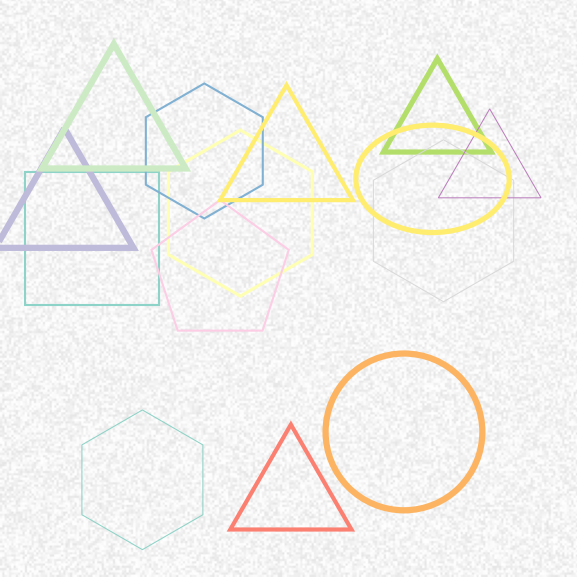[{"shape": "hexagon", "thickness": 0.5, "radius": 0.6, "center": [0.247, 0.168]}, {"shape": "square", "thickness": 1, "radius": 0.58, "center": [0.159, 0.586]}, {"shape": "hexagon", "thickness": 1.5, "radius": 0.72, "center": [0.416, 0.63]}, {"shape": "triangle", "thickness": 3, "radius": 0.69, "center": [0.112, 0.639]}, {"shape": "triangle", "thickness": 2, "radius": 0.61, "center": [0.504, 0.143]}, {"shape": "hexagon", "thickness": 1, "radius": 0.58, "center": [0.354, 0.738]}, {"shape": "circle", "thickness": 3, "radius": 0.68, "center": [0.7, 0.251]}, {"shape": "triangle", "thickness": 2.5, "radius": 0.54, "center": [0.757, 0.79]}, {"shape": "pentagon", "thickness": 1, "radius": 0.62, "center": [0.381, 0.528]}, {"shape": "hexagon", "thickness": 0.5, "radius": 0.7, "center": [0.768, 0.617]}, {"shape": "triangle", "thickness": 0.5, "radius": 0.51, "center": [0.848, 0.708]}, {"shape": "triangle", "thickness": 3, "radius": 0.72, "center": [0.197, 0.779]}, {"shape": "oval", "thickness": 2.5, "radius": 0.66, "center": [0.749, 0.689]}, {"shape": "triangle", "thickness": 2, "radius": 0.66, "center": [0.496, 0.719]}]